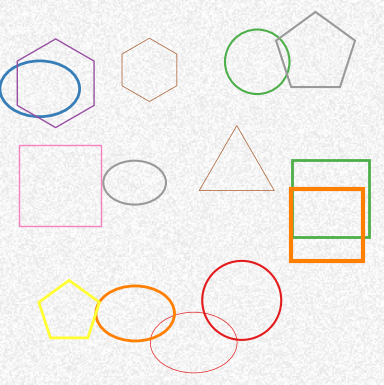[{"shape": "oval", "thickness": 0.5, "radius": 0.56, "center": [0.503, 0.11]}, {"shape": "circle", "thickness": 1.5, "radius": 0.51, "center": [0.628, 0.22]}, {"shape": "oval", "thickness": 2, "radius": 0.52, "center": [0.103, 0.769]}, {"shape": "circle", "thickness": 1.5, "radius": 0.42, "center": [0.668, 0.84]}, {"shape": "square", "thickness": 2, "radius": 0.5, "center": [0.859, 0.483]}, {"shape": "hexagon", "thickness": 1, "radius": 0.58, "center": [0.145, 0.784]}, {"shape": "oval", "thickness": 2, "radius": 0.51, "center": [0.351, 0.186]}, {"shape": "square", "thickness": 3, "radius": 0.47, "center": [0.85, 0.415]}, {"shape": "pentagon", "thickness": 2, "radius": 0.41, "center": [0.18, 0.189]}, {"shape": "triangle", "thickness": 0.5, "radius": 0.56, "center": [0.615, 0.561]}, {"shape": "hexagon", "thickness": 0.5, "radius": 0.41, "center": [0.388, 0.819]}, {"shape": "square", "thickness": 1, "radius": 0.53, "center": [0.156, 0.518]}, {"shape": "oval", "thickness": 1.5, "radius": 0.41, "center": [0.35, 0.526]}, {"shape": "pentagon", "thickness": 1.5, "radius": 0.54, "center": [0.82, 0.861]}]